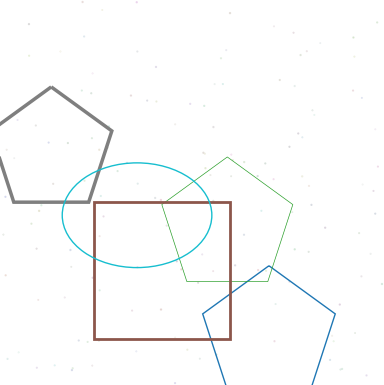[{"shape": "pentagon", "thickness": 1, "radius": 0.91, "center": [0.699, 0.129]}, {"shape": "pentagon", "thickness": 0.5, "radius": 0.89, "center": [0.59, 0.413]}, {"shape": "square", "thickness": 2, "radius": 0.89, "center": [0.421, 0.298]}, {"shape": "pentagon", "thickness": 2.5, "radius": 0.83, "center": [0.133, 0.609]}, {"shape": "oval", "thickness": 1, "radius": 0.97, "center": [0.356, 0.441]}]